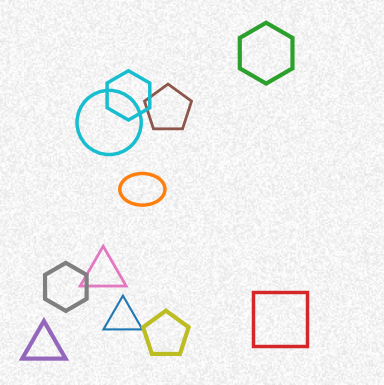[{"shape": "triangle", "thickness": 1.5, "radius": 0.29, "center": [0.319, 0.174]}, {"shape": "oval", "thickness": 2.5, "radius": 0.29, "center": [0.37, 0.508]}, {"shape": "hexagon", "thickness": 3, "radius": 0.4, "center": [0.691, 0.862]}, {"shape": "square", "thickness": 2.5, "radius": 0.35, "center": [0.727, 0.172]}, {"shape": "triangle", "thickness": 3, "radius": 0.33, "center": [0.114, 0.101]}, {"shape": "pentagon", "thickness": 2, "radius": 0.32, "center": [0.436, 0.717]}, {"shape": "triangle", "thickness": 2, "radius": 0.35, "center": [0.268, 0.292]}, {"shape": "hexagon", "thickness": 3, "radius": 0.31, "center": [0.171, 0.255]}, {"shape": "pentagon", "thickness": 3, "radius": 0.31, "center": [0.431, 0.131]}, {"shape": "hexagon", "thickness": 2.5, "radius": 0.32, "center": [0.334, 0.752]}, {"shape": "circle", "thickness": 2.5, "radius": 0.42, "center": [0.283, 0.682]}]